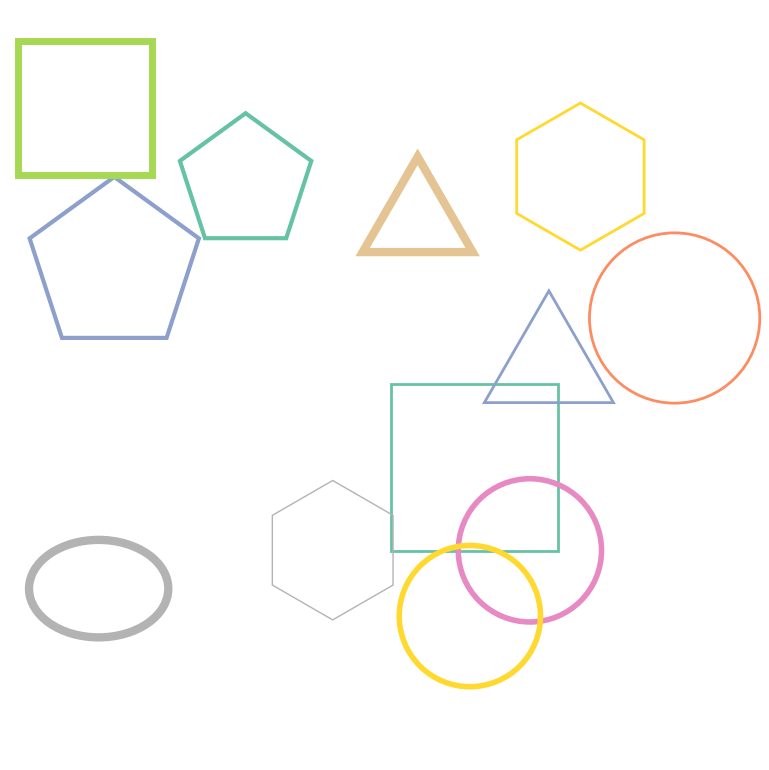[{"shape": "pentagon", "thickness": 1.5, "radius": 0.45, "center": [0.319, 0.763]}, {"shape": "square", "thickness": 1, "radius": 0.54, "center": [0.616, 0.393]}, {"shape": "circle", "thickness": 1, "radius": 0.55, "center": [0.876, 0.587]}, {"shape": "pentagon", "thickness": 1.5, "radius": 0.58, "center": [0.148, 0.655]}, {"shape": "triangle", "thickness": 1, "radius": 0.48, "center": [0.713, 0.526]}, {"shape": "circle", "thickness": 2, "radius": 0.47, "center": [0.688, 0.285]}, {"shape": "square", "thickness": 2.5, "radius": 0.44, "center": [0.11, 0.86]}, {"shape": "hexagon", "thickness": 1, "radius": 0.48, "center": [0.754, 0.771]}, {"shape": "circle", "thickness": 2, "radius": 0.46, "center": [0.61, 0.2]}, {"shape": "triangle", "thickness": 3, "radius": 0.41, "center": [0.542, 0.714]}, {"shape": "oval", "thickness": 3, "radius": 0.45, "center": [0.128, 0.236]}, {"shape": "hexagon", "thickness": 0.5, "radius": 0.45, "center": [0.432, 0.285]}]